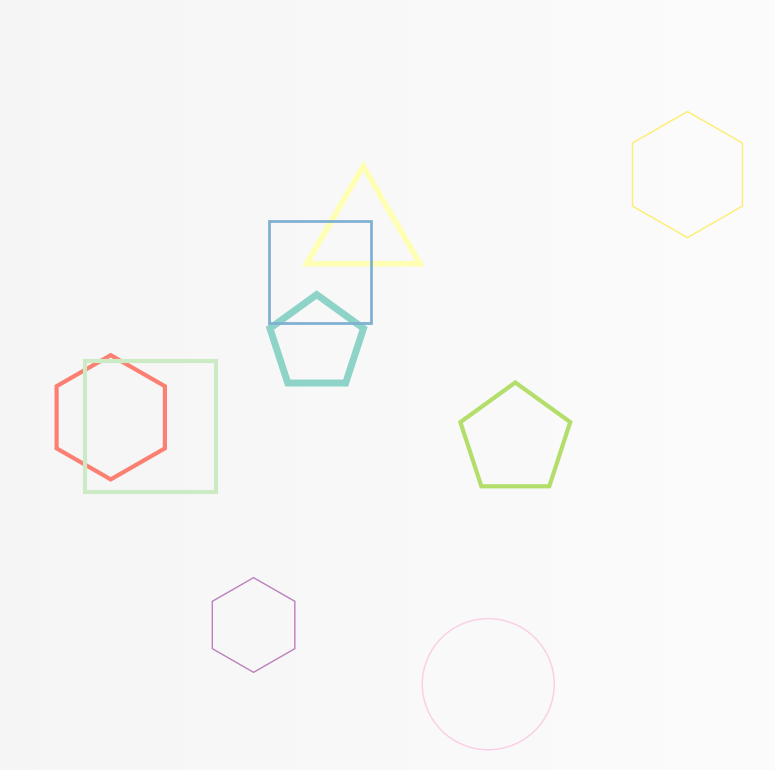[{"shape": "pentagon", "thickness": 2.5, "radius": 0.32, "center": [0.409, 0.554]}, {"shape": "triangle", "thickness": 2, "radius": 0.42, "center": [0.469, 0.7]}, {"shape": "hexagon", "thickness": 1.5, "radius": 0.4, "center": [0.143, 0.458]}, {"shape": "square", "thickness": 1, "radius": 0.33, "center": [0.413, 0.647]}, {"shape": "pentagon", "thickness": 1.5, "radius": 0.37, "center": [0.665, 0.429]}, {"shape": "circle", "thickness": 0.5, "radius": 0.43, "center": [0.63, 0.111]}, {"shape": "hexagon", "thickness": 0.5, "radius": 0.31, "center": [0.327, 0.188]}, {"shape": "square", "thickness": 1.5, "radius": 0.42, "center": [0.194, 0.446]}, {"shape": "hexagon", "thickness": 0.5, "radius": 0.41, "center": [0.887, 0.773]}]